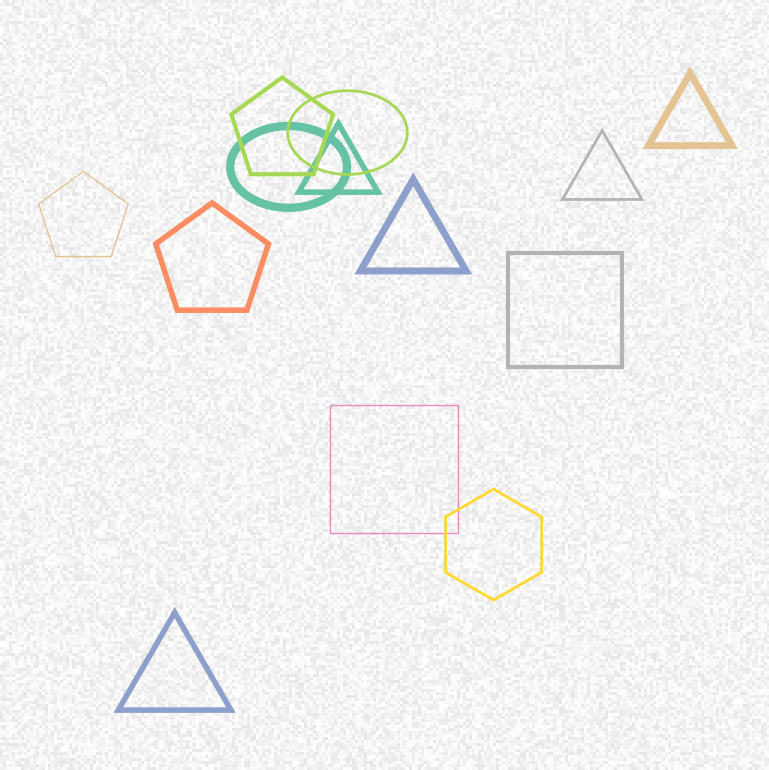[{"shape": "oval", "thickness": 3, "radius": 0.38, "center": [0.375, 0.783]}, {"shape": "triangle", "thickness": 2, "radius": 0.3, "center": [0.439, 0.78]}, {"shape": "pentagon", "thickness": 2, "radius": 0.38, "center": [0.275, 0.659]}, {"shape": "triangle", "thickness": 2, "radius": 0.42, "center": [0.227, 0.12]}, {"shape": "triangle", "thickness": 2.5, "radius": 0.4, "center": [0.537, 0.688]}, {"shape": "square", "thickness": 0.5, "radius": 0.42, "center": [0.511, 0.391]}, {"shape": "pentagon", "thickness": 1.5, "radius": 0.35, "center": [0.367, 0.83]}, {"shape": "oval", "thickness": 1, "radius": 0.39, "center": [0.451, 0.828]}, {"shape": "hexagon", "thickness": 1, "radius": 0.36, "center": [0.641, 0.293]}, {"shape": "triangle", "thickness": 2.5, "radius": 0.31, "center": [0.896, 0.842]}, {"shape": "pentagon", "thickness": 0.5, "radius": 0.31, "center": [0.108, 0.716]}, {"shape": "triangle", "thickness": 1, "radius": 0.3, "center": [0.782, 0.771]}, {"shape": "square", "thickness": 1.5, "radius": 0.37, "center": [0.734, 0.597]}]